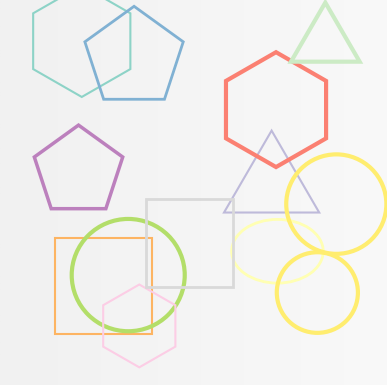[{"shape": "hexagon", "thickness": 1.5, "radius": 0.72, "center": [0.211, 0.893]}, {"shape": "oval", "thickness": 2, "radius": 0.59, "center": [0.716, 0.347]}, {"shape": "triangle", "thickness": 1.5, "radius": 0.71, "center": [0.701, 0.519]}, {"shape": "hexagon", "thickness": 3, "radius": 0.75, "center": [0.712, 0.715]}, {"shape": "pentagon", "thickness": 2, "radius": 0.67, "center": [0.346, 0.85]}, {"shape": "square", "thickness": 1.5, "radius": 0.62, "center": [0.268, 0.257]}, {"shape": "circle", "thickness": 3, "radius": 0.73, "center": [0.331, 0.285]}, {"shape": "hexagon", "thickness": 1.5, "radius": 0.54, "center": [0.359, 0.153]}, {"shape": "square", "thickness": 2, "radius": 0.57, "center": [0.489, 0.369]}, {"shape": "pentagon", "thickness": 2.5, "radius": 0.6, "center": [0.203, 0.555]}, {"shape": "triangle", "thickness": 3, "radius": 0.51, "center": [0.84, 0.891]}, {"shape": "circle", "thickness": 3, "radius": 0.65, "center": [0.868, 0.47]}, {"shape": "circle", "thickness": 3, "radius": 0.52, "center": [0.819, 0.24]}]